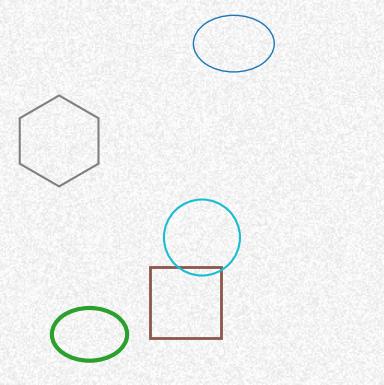[{"shape": "oval", "thickness": 1, "radius": 0.53, "center": [0.607, 0.887]}, {"shape": "oval", "thickness": 3, "radius": 0.49, "center": [0.233, 0.132]}, {"shape": "square", "thickness": 2, "radius": 0.46, "center": [0.482, 0.215]}, {"shape": "hexagon", "thickness": 1.5, "radius": 0.59, "center": [0.154, 0.634]}, {"shape": "circle", "thickness": 1.5, "radius": 0.49, "center": [0.525, 0.383]}]